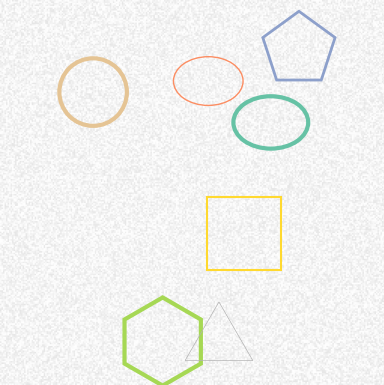[{"shape": "oval", "thickness": 3, "radius": 0.49, "center": [0.703, 0.682]}, {"shape": "oval", "thickness": 1, "radius": 0.45, "center": [0.541, 0.789]}, {"shape": "pentagon", "thickness": 2, "radius": 0.49, "center": [0.776, 0.872]}, {"shape": "hexagon", "thickness": 3, "radius": 0.57, "center": [0.423, 0.113]}, {"shape": "square", "thickness": 1.5, "radius": 0.47, "center": [0.634, 0.394]}, {"shape": "circle", "thickness": 3, "radius": 0.44, "center": [0.242, 0.761]}, {"shape": "triangle", "thickness": 0.5, "radius": 0.51, "center": [0.569, 0.114]}]